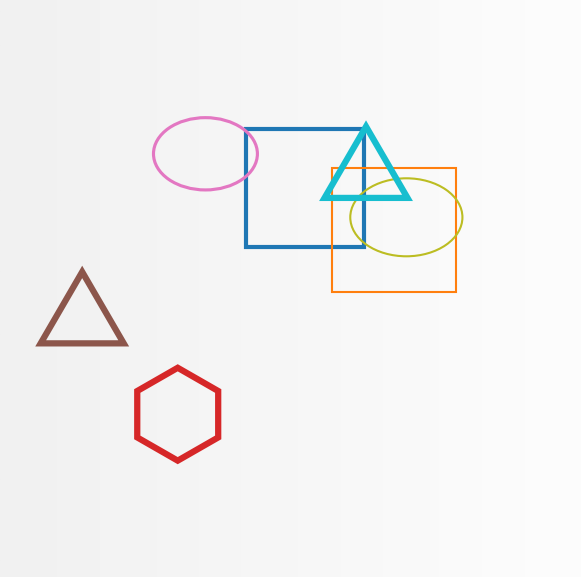[{"shape": "square", "thickness": 2, "radius": 0.51, "center": [0.525, 0.673]}, {"shape": "square", "thickness": 1, "radius": 0.53, "center": [0.678, 0.601]}, {"shape": "hexagon", "thickness": 3, "radius": 0.4, "center": [0.306, 0.282]}, {"shape": "triangle", "thickness": 3, "radius": 0.41, "center": [0.141, 0.446]}, {"shape": "oval", "thickness": 1.5, "radius": 0.45, "center": [0.353, 0.733]}, {"shape": "oval", "thickness": 1, "radius": 0.48, "center": [0.699, 0.623]}, {"shape": "triangle", "thickness": 3, "radius": 0.41, "center": [0.63, 0.698]}]